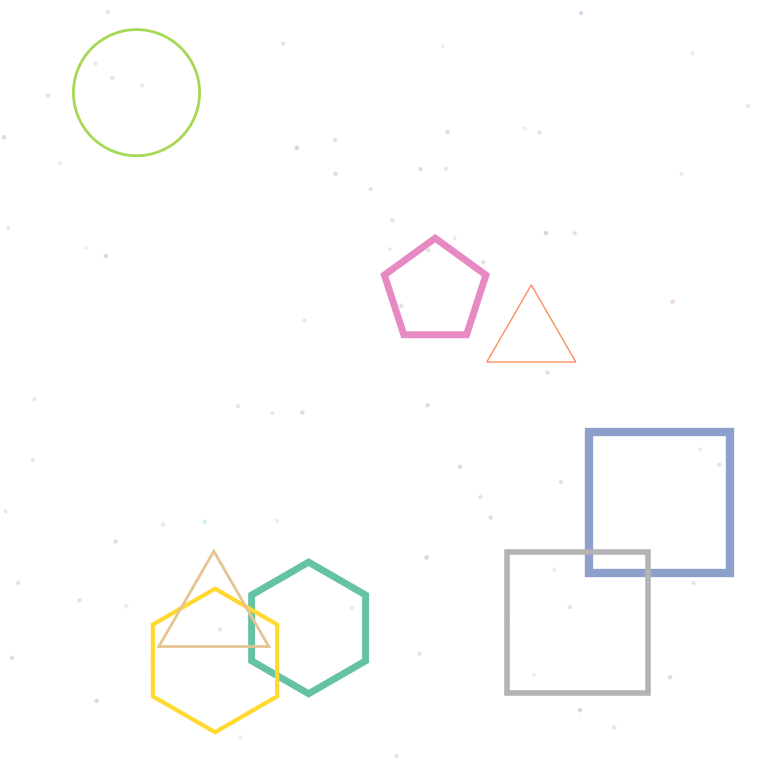[{"shape": "hexagon", "thickness": 2.5, "radius": 0.43, "center": [0.401, 0.185]}, {"shape": "triangle", "thickness": 0.5, "radius": 0.33, "center": [0.69, 0.563]}, {"shape": "square", "thickness": 3, "radius": 0.46, "center": [0.856, 0.347]}, {"shape": "pentagon", "thickness": 2.5, "radius": 0.35, "center": [0.565, 0.621]}, {"shape": "circle", "thickness": 1, "radius": 0.41, "center": [0.177, 0.88]}, {"shape": "hexagon", "thickness": 1.5, "radius": 0.47, "center": [0.279, 0.142]}, {"shape": "triangle", "thickness": 1, "radius": 0.41, "center": [0.278, 0.202]}, {"shape": "square", "thickness": 2, "radius": 0.46, "center": [0.75, 0.192]}]